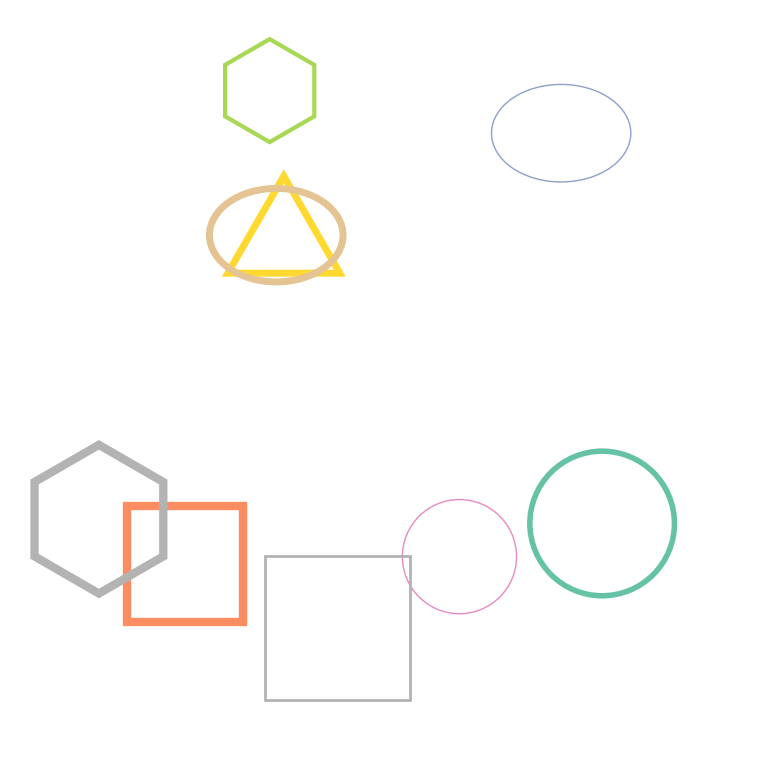[{"shape": "circle", "thickness": 2, "radius": 0.47, "center": [0.782, 0.32]}, {"shape": "square", "thickness": 3, "radius": 0.38, "center": [0.241, 0.268]}, {"shape": "oval", "thickness": 0.5, "radius": 0.45, "center": [0.729, 0.827]}, {"shape": "circle", "thickness": 0.5, "radius": 0.37, "center": [0.597, 0.277]}, {"shape": "hexagon", "thickness": 1.5, "radius": 0.33, "center": [0.35, 0.882]}, {"shape": "triangle", "thickness": 2.5, "radius": 0.42, "center": [0.369, 0.687]}, {"shape": "oval", "thickness": 2.5, "radius": 0.43, "center": [0.359, 0.695]}, {"shape": "square", "thickness": 1, "radius": 0.47, "center": [0.438, 0.184]}, {"shape": "hexagon", "thickness": 3, "radius": 0.48, "center": [0.128, 0.326]}]